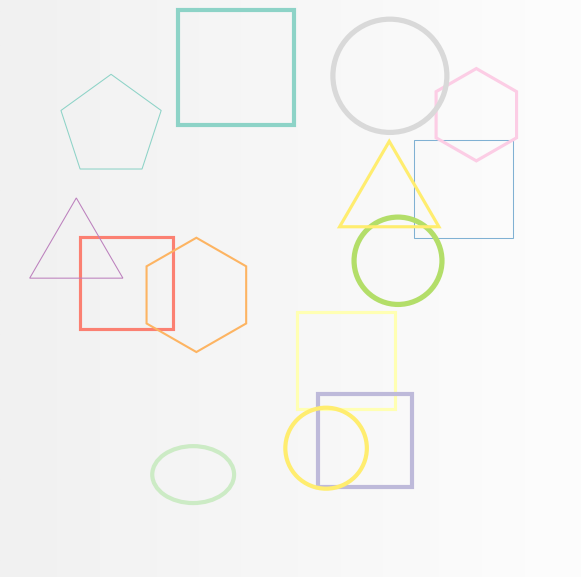[{"shape": "square", "thickness": 2, "radius": 0.5, "center": [0.406, 0.882]}, {"shape": "pentagon", "thickness": 0.5, "radius": 0.45, "center": [0.191, 0.78]}, {"shape": "square", "thickness": 1.5, "radius": 0.42, "center": [0.595, 0.375]}, {"shape": "square", "thickness": 2, "radius": 0.4, "center": [0.627, 0.236]}, {"shape": "square", "thickness": 1.5, "radius": 0.4, "center": [0.218, 0.509]}, {"shape": "square", "thickness": 0.5, "radius": 0.43, "center": [0.798, 0.672]}, {"shape": "hexagon", "thickness": 1, "radius": 0.49, "center": [0.338, 0.488]}, {"shape": "circle", "thickness": 2.5, "radius": 0.38, "center": [0.685, 0.548]}, {"shape": "hexagon", "thickness": 1.5, "radius": 0.4, "center": [0.82, 0.8]}, {"shape": "circle", "thickness": 2.5, "radius": 0.49, "center": [0.671, 0.868]}, {"shape": "triangle", "thickness": 0.5, "radius": 0.46, "center": [0.131, 0.564]}, {"shape": "oval", "thickness": 2, "radius": 0.35, "center": [0.332, 0.177]}, {"shape": "circle", "thickness": 2, "radius": 0.35, "center": [0.561, 0.223]}, {"shape": "triangle", "thickness": 1.5, "radius": 0.49, "center": [0.67, 0.656]}]